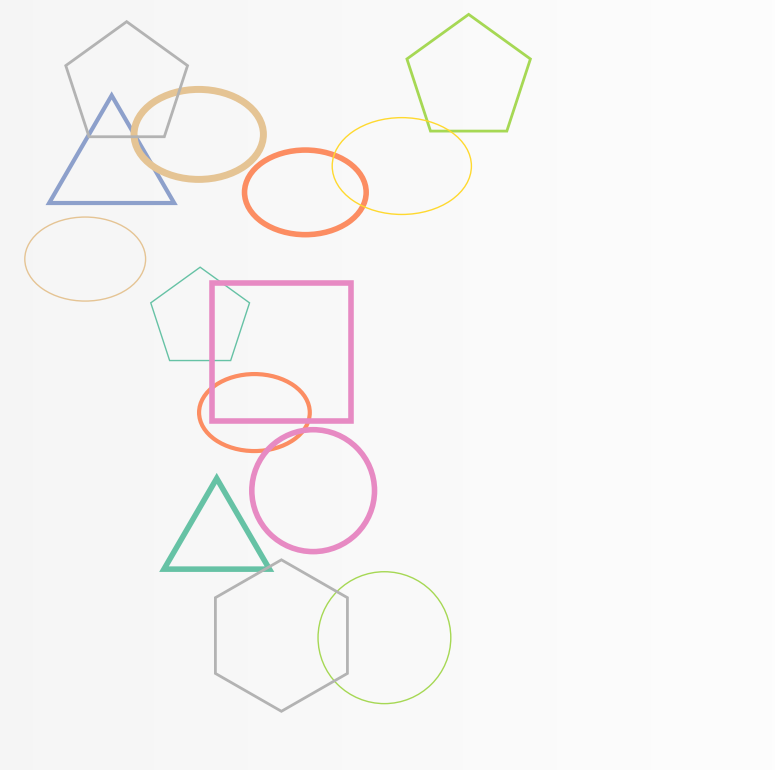[{"shape": "triangle", "thickness": 2, "radius": 0.39, "center": [0.28, 0.3]}, {"shape": "pentagon", "thickness": 0.5, "radius": 0.34, "center": [0.258, 0.586]}, {"shape": "oval", "thickness": 1.5, "radius": 0.36, "center": [0.328, 0.464]}, {"shape": "oval", "thickness": 2, "radius": 0.39, "center": [0.394, 0.75]}, {"shape": "triangle", "thickness": 1.5, "radius": 0.47, "center": [0.144, 0.783]}, {"shape": "circle", "thickness": 2, "radius": 0.4, "center": [0.404, 0.363]}, {"shape": "square", "thickness": 2, "radius": 0.45, "center": [0.363, 0.543]}, {"shape": "pentagon", "thickness": 1, "radius": 0.42, "center": [0.605, 0.898]}, {"shape": "circle", "thickness": 0.5, "radius": 0.43, "center": [0.496, 0.172]}, {"shape": "oval", "thickness": 0.5, "radius": 0.45, "center": [0.518, 0.784]}, {"shape": "oval", "thickness": 2.5, "radius": 0.42, "center": [0.256, 0.825]}, {"shape": "oval", "thickness": 0.5, "radius": 0.39, "center": [0.11, 0.664]}, {"shape": "hexagon", "thickness": 1, "radius": 0.49, "center": [0.363, 0.175]}, {"shape": "pentagon", "thickness": 1, "radius": 0.41, "center": [0.163, 0.889]}]